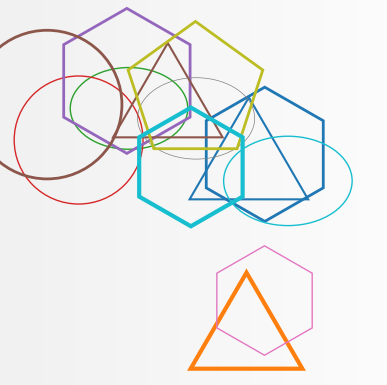[{"shape": "triangle", "thickness": 1.5, "radius": 0.88, "center": [0.642, 0.571]}, {"shape": "hexagon", "thickness": 2, "radius": 0.87, "center": [0.683, 0.599]}, {"shape": "triangle", "thickness": 3, "radius": 0.83, "center": [0.636, 0.126]}, {"shape": "oval", "thickness": 1, "radius": 0.76, "center": [0.333, 0.718]}, {"shape": "circle", "thickness": 1, "radius": 0.83, "center": [0.203, 0.636]}, {"shape": "hexagon", "thickness": 2, "radius": 0.94, "center": [0.327, 0.79]}, {"shape": "circle", "thickness": 2, "radius": 0.97, "center": [0.122, 0.728]}, {"shape": "triangle", "thickness": 1.5, "radius": 0.82, "center": [0.433, 0.725]}, {"shape": "hexagon", "thickness": 1, "radius": 0.71, "center": [0.683, 0.219]}, {"shape": "oval", "thickness": 0.5, "radius": 0.76, "center": [0.506, 0.692]}, {"shape": "pentagon", "thickness": 2, "radius": 0.91, "center": [0.504, 0.762]}, {"shape": "hexagon", "thickness": 3, "radius": 0.77, "center": [0.493, 0.566]}, {"shape": "oval", "thickness": 1, "radius": 0.83, "center": [0.743, 0.53]}]